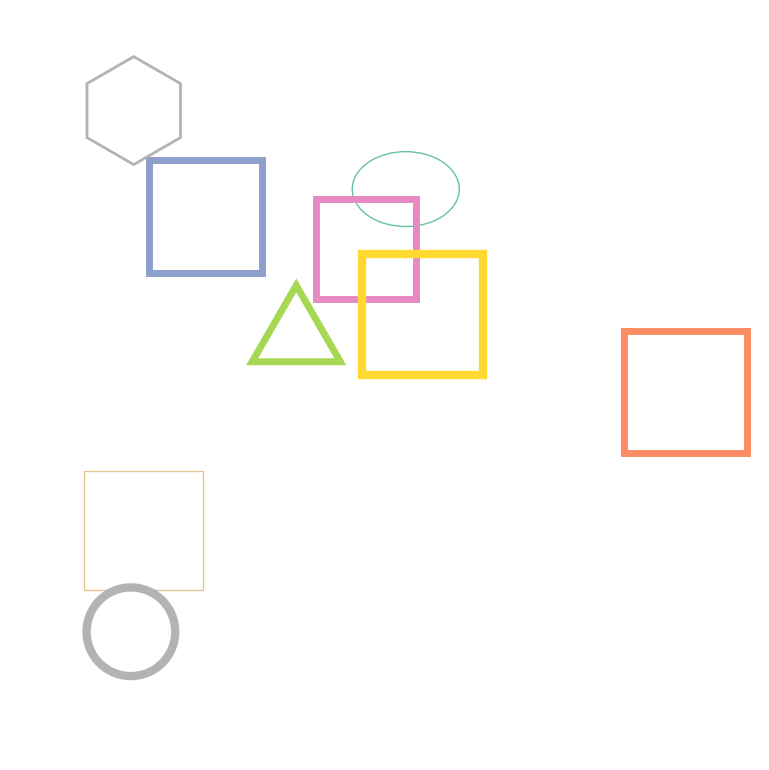[{"shape": "oval", "thickness": 0.5, "radius": 0.35, "center": [0.527, 0.754]}, {"shape": "square", "thickness": 2.5, "radius": 0.4, "center": [0.891, 0.491]}, {"shape": "square", "thickness": 2.5, "radius": 0.37, "center": [0.267, 0.719]}, {"shape": "square", "thickness": 2.5, "radius": 0.33, "center": [0.475, 0.677]}, {"shape": "triangle", "thickness": 2.5, "radius": 0.33, "center": [0.385, 0.563]}, {"shape": "square", "thickness": 3, "radius": 0.39, "center": [0.549, 0.591]}, {"shape": "square", "thickness": 0.5, "radius": 0.39, "center": [0.187, 0.311]}, {"shape": "hexagon", "thickness": 1, "radius": 0.35, "center": [0.174, 0.856]}, {"shape": "circle", "thickness": 3, "radius": 0.29, "center": [0.17, 0.18]}]